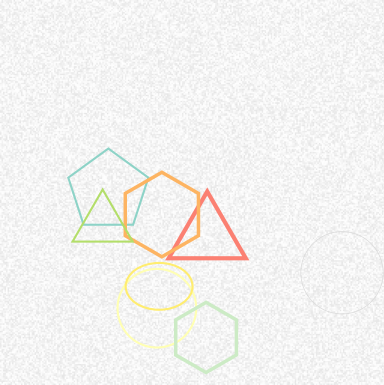[{"shape": "pentagon", "thickness": 1.5, "radius": 0.55, "center": [0.281, 0.505]}, {"shape": "circle", "thickness": 1.5, "radius": 0.51, "center": [0.407, 0.199]}, {"shape": "triangle", "thickness": 3, "radius": 0.58, "center": [0.538, 0.387]}, {"shape": "hexagon", "thickness": 2.5, "radius": 0.55, "center": [0.42, 0.443]}, {"shape": "triangle", "thickness": 1.5, "radius": 0.45, "center": [0.267, 0.418]}, {"shape": "circle", "thickness": 0.5, "radius": 0.53, "center": [0.888, 0.292]}, {"shape": "hexagon", "thickness": 2.5, "radius": 0.46, "center": [0.535, 0.124]}, {"shape": "oval", "thickness": 1.5, "radius": 0.43, "center": [0.413, 0.256]}]